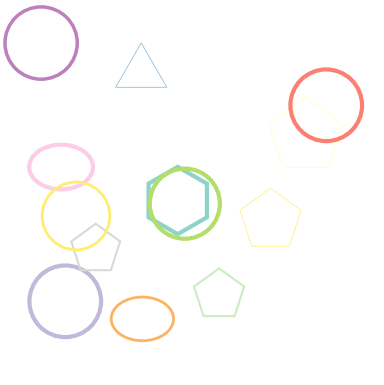[{"shape": "hexagon", "thickness": 3, "radius": 0.44, "center": [0.462, 0.479]}, {"shape": "pentagon", "thickness": 0.5, "radius": 0.5, "center": [0.794, 0.647]}, {"shape": "circle", "thickness": 3, "radius": 0.47, "center": [0.169, 0.217]}, {"shape": "circle", "thickness": 3, "radius": 0.47, "center": [0.847, 0.727]}, {"shape": "triangle", "thickness": 0.5, "radius": 0.38, "center": [0.367, 0.812]}, {"shape": "oval", "thickness": 2, "radius": 0.41, "center": [0.37, 0.172]}, {"shape": "circle", "thickness": 3, "radius": 0.46, "center": [0.48, 0.471]}, {"shape": "oval", "thickness": 3, "radius": 0.41, "center": [0.159, 0.566]}, {"shape": "pentagon", "thickness": 1.5, "radius": 0.33, "center": [0.249, 0.352]}, {"shape": "circle", "thickness": 2.5, "radius": 0.47, "center": [0.107, 0.888]}, {"shape": "pentagon", "thickness": 1.5, "radius": 0.34, "center": [0.569, 0.234]}, {"shape": "pentagon", "thickness": 0.5, "radius": 0.42, "center": [0.703, 0.428]}, {"shape": "circle", "thickness": 2, "radius": 0.44, "center": [0.197, 0.439]}]